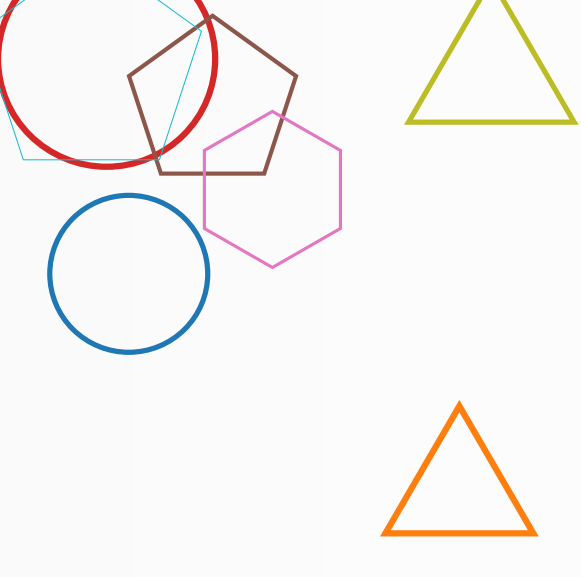[{"shape": "circle", "thickness": 2.5, "radius": 0.68, "center": [0.222, 0.525]}, {"shape": "triangle", "thickness": 3, "radius": 0.73, "center": [0.79, 0.149]}, {"shape": "circle", "thickness": 3, "radius": 0.93, "center": [0.183, 0.897]}, {"shape": "pentagon", "thickness": 2, "radius": 0.76, "center": [0.366, 0.821]}, {"shape": "hexagon", "thickness": 1.5, "radius": 0.68, "center": [0.469, 0.671]}, {"shape": "triangle", "thickness": 2.5, "radius": 0.82, "center": [0.845, 0.87]}, {"shape": "pentagon", "thickness": 0.5, "radius": 1.0, "center": [0.157, 0.884]}]